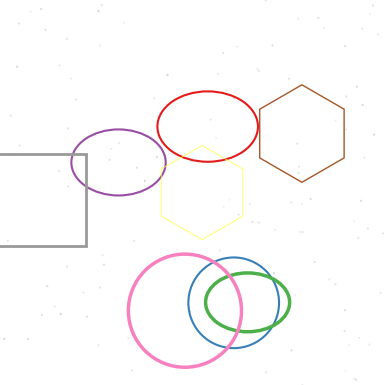[{"shape": "oval", "thickness": 1.5, "radius": 0.65, "center": [0.539, 0.671]}, {"shape": "circle", "thickness": 1.5, "radius": 0.59, "center": [0.607, 0.213]}, {"shape": "oval", "thickness": 2.5, "radius": 0.55, "center": [0.643, 0.215]}, {"shape": "oval", "thickness": 1.5, "radius": 0.61, "center": [0.308, 0.578]}, {"shape": "hexagon", "thickness": 0.5, "radius": 0.61, "center": [0.525, 0.5]}, {"shape": "hexagon", "thickness": 1, "radius": 0.63, "center": [0.784, 0.653]}, {"shape": "circle", "thickness": 2.5, "radius": 0.73, "center": [0.48, 0.193]}, {"shape": "square", "thickness": 2, "radius": 0.6, "center": [0.105, 0.482]}]